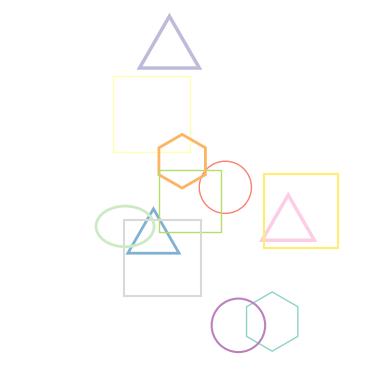[{"shape": "hexagon", "thickness": 1, "radius": 0.38, "center": [0.707, 0.165]}, {"shape": "square", "thickness": 1, "radius": 0.5, "center": [0.393, 0.704]}, {"shape": "triangle", "thickness": 2.5, "radius": 0.45, "center": [0.44, 0.868]}, {"shape": "circle", "thickness": 1, "radius": 0.34, "center": [0.585, 0.514]}, {"shape": "triangle", "thickness": 2, "radius": 0.38, "center": [0.399, 0.381]}, {"shape": "hexagon", "thickness": 2, "radius": 0.35, "center": [0.473, 0.581]}, {"shape": "square", "thickness": 1, "radius": 0.4, "center": [0.493, 0.478]}, {"shape": "triangle", "thickness": 2.5, "radius": 0.39, "center": [0.749, 0.415]}, {"shape": "square", "thickness": 1.5, "radius": 0.5, "center": [0.422, 0.33]}, {"shape": "circle", "thickness": 1.5, "radius": 0.35, "center": [0.619, 0.155]}, {"shape": "oval", "thickness": 2, "radius": 0.38, "center": [0.325, 0.412]}, {"shape": "square", "thickness": 1.5, "radius": 0.49, "center": [0.782, 0.452]}]